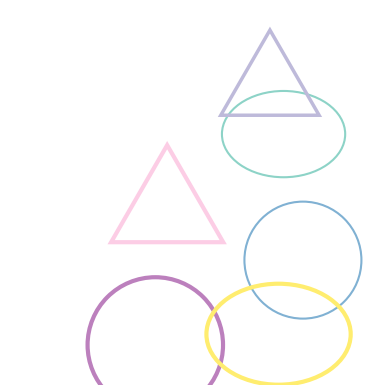[{"shape": "oval", "thickness": 1.5, "radius": 0.8, "center": [0.737, 0.652]}, {"shape": "triangle", "thickness": 2.5, "radius": 0.74, "center": [0.701, 0.774]}, {"shape": "circle", "thickness": 1.5, "radius": 0.76, "center": [0.787, 0.324]}, {"shape": "triangle", "thickness": 3, "radius": 0.84, "center": [0.434, 0.455]}, {"shape": "circle", "thickness": 3, "radius": 0.88, "center": [0.403, 0.104]}, {"shape": "oval", "thickness": 3, "radius": 0.94, "center": [0.724, 0.132]}]